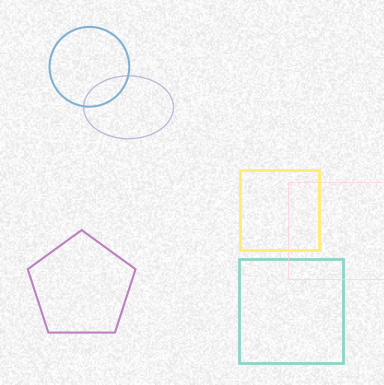[{"shape": "square", "thickness": 2, "radius": 0.68, "center": [0.757, 0.191]}, {"shape": "oval", "thickness": 1, "radius": 0.58, "center": [0.334, 0.721]}, {"shape": "circle", "thickness": 1.5, "radius": 0.52, "center": [0.232, 0.827]}, {"shape": "square", "thickness": 0.5, "radius": 0.63, "center": [0.874, 0.401]}, {"shape": "pentagon", "thickness": 1.5, "radius": 0.74, "center": [0.212, 0.255]}, {"shape": "square", "thickness": 2, "radius": 0.51, "center": [0.726, 0.454]}]